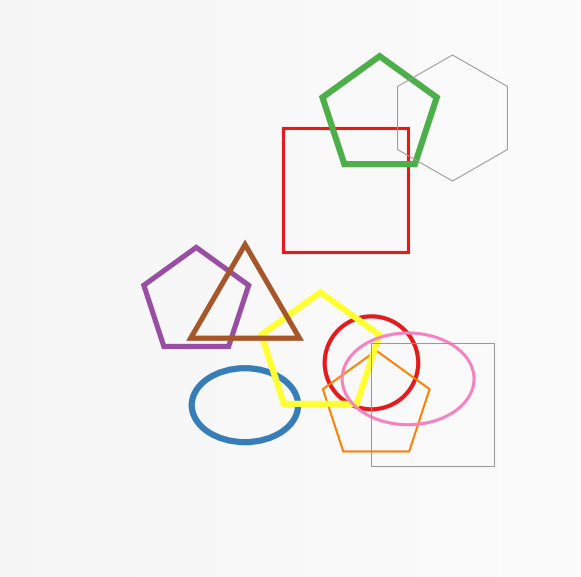[{"shape": "circle", "thickness": 2, "radius": 0.4, "center": [0.639, 0.371]}, {"shape": "square", "thickness": 1.5, "radius": 0.54, "center": [0.595, 0.67]}, {"shape": "oval", "thickness": 3, "radius": 0.46, "center": [0.421, 0.298]}, {"shape": "pentagon", "thickness": 3, "radius": 0.52, "center": [0.653, 0.799]}, {"shape": "pentagon", "thickness": 2.5, "radius": 0.47, "center": [0.338, 0.476]}, {"shape": "pentagon", "thickness": 1, "radius": 0.48, "center": [0.647, 0.295]}, {"shape": "pentagon", "thickness": 3, "radius": 0.53, "center": [0.551, 0.386]}, {"shape": "triangle", "thickness": 2.5, "radius": 0.54, "center": [0.422, 0.468]}, {"shape": "oval", "thickness": 1.5, "radius": 0.57, "center": [0.702, 0.343]}, {"shape": "square", "thickness": 0.5, "radius": 0.53, "center": [0.744, 0.298]}, {"shape": "hexagon", "thickness": 0.5, "radius": 0.55, "center": [0.778, 0.795]}]